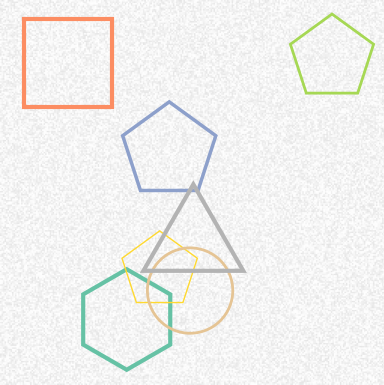[{"shape": "hexagon", "thickness": 3, "radius": 0.65, "center": [0.329, 0.17]}, {"shape": "square", "thickness": 3, "radius": 0.57, "center": [0.177, 0.836]}, {"shape": "pentagon", "thickness": 2.5, "radius": 0.64, "center": [0.44, 0.608]}, {"shape": "pentagon", "thickness": 2, "radius": 0.57, "center": [0.862, 0.85]}, {"shape": "pentagon", "thickness": 1, "radius": 0.51, "center": [0.415, 0.297]}, {"shape": "circle", "thickness": 2, "radius": 0.55, "center": [0.494, 0.245]}, {"shape": "triangle", "thickness": 3, "radius": 0.75, "center": [0.502, 0.371]}]